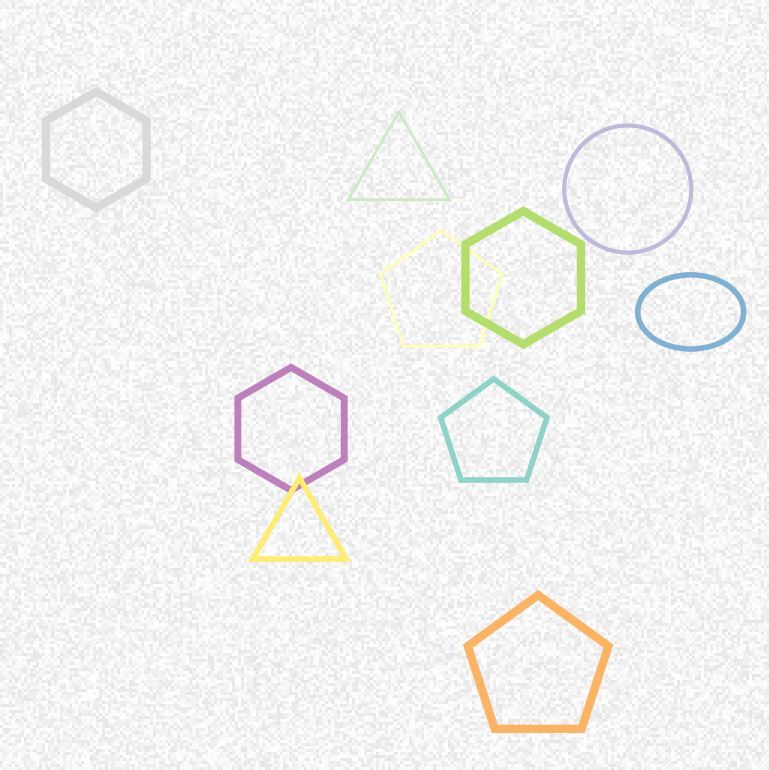[{"shape": "pentagon", "thickness": 2, "radius": 0.36, "center": [0.641, 0.435]}, {"shape": "pentagon", "thickness": 1, "radius": 0.42, "center": [0.573, 0.618]}, {"shape": "circle", "thickness": 1.5, "radius": 0.41, "center": [0.815, 0.754]}, {"shape": "oval", "thickness": 2, "radius": 0.34, "center": [0.897, 0.595]}, {"shape": "pentagon", "thickness": 3, "radius": 0.48, "center": [0.699, 0.131]}, {"shape": "hexagon", "thickness": 3, "radius": 0.43, "center": [0.679, 0.639]}, {"shape": "hexagon", "thickness": 3, "radius": 0.38, "center": [0.125, 0.805]}, {"shape": "hexagon", "thickness": 2.5, "radius": 0.4, "center": [0.378, 0.443]}, {"shape": "triangle", "thickness": 1, "radius": 0.38, "center": [0.518, 0.779]}, {"shape": "triangle", "thickness": 2, "radius": 0.35, "center": [0.389, 0.309]}]